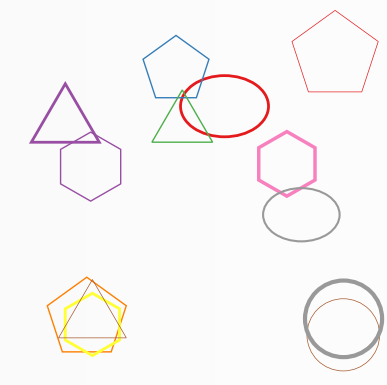[{"shape": "pentagon", "thickness": 0.5, "radius": 0.59, "center": [0.865, 0.856]}, {"shape": "oval", "thickness": 2, "radius": 0.57, "center": [0.579, 0.724]}, {"shape": "pentagon", "thickness": 1, "radius": 0.45, "center": [0.454, 0.818]}, {"shape": "triangle", "thickness": 1, "radius": 0.45, "center": [0.47, 0.676]}, {"shape": "triangle", "thickness": 2, "radius": 0.51, "center": [0.169, 0.681]}, {"shape": "hexagon", "thickness": 1, "radius": 0.45, "center": [0.234, 0.567]}, {"shape": "pentagon", "thickness": 1, "radius": 0.54, "center": [0.224, 0.173]}, {"shape": "hexagon", "thickness": 2, "radius": 0.4, "center": [0.238, 0.157]}, {"shape": "triangle", "thickness": 0.5, "radius": 0.5, "center": [0.239, 0.173]}, {"shape": "circle", "thickness": 0.5, "radius": 0.47, "center": [0.886, 0.13]}, {"shape": "hexagon", "thickness": 2.5, "radius": 0.42, "center": [0.74, 0.574]}, {"shape": "oval", "thickness": 1.5, "radius": 0.49, "center": [0.778, 0.442]}, {"shape": "circle", "thickness": 3, "radius": 0.5, "center": [0.887, 0.172]}]